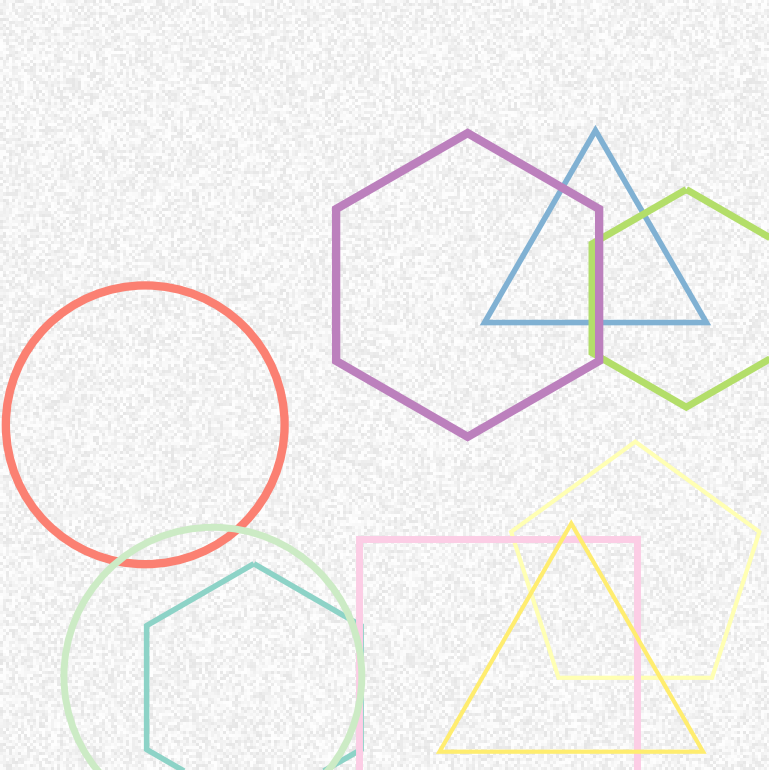[{"shape": "hexagon", "thickness": 2, "radius": 0.8, "center": [0.33, 0.107]}, {"shape": "pentagon", "thickness": 1.5, "radius": 0.85, "center": [0.825, 0.257]}, {"shape": "circle", "thickness": 3, "radius": 0.9, "center": [0.189, 0.448]}, {"shape": "triangle", "thickness": 2, "radius": 0.83, "center": [0.773, 0.664]}, {"shape": "hexagon", "thickness": 2.5, "radius": 0.71, "center": [0.891, 0.613]}, {"shape": "square", "thickness": 2.5, "radius": 0.9, "center": [0.647, 0.12]}, {"shape": "hexagon", "thickness": 3, "radius": 0.99, "center": [0.607, 0.63]}, {"shape": "circle", "thickness": 2.5, "radius": 0.97, "center": [0.276, 0.122]}, {"shape": "triangle", "thickness": 1.5, "radius": 0.99, "center": [0.742, 0.123]}]